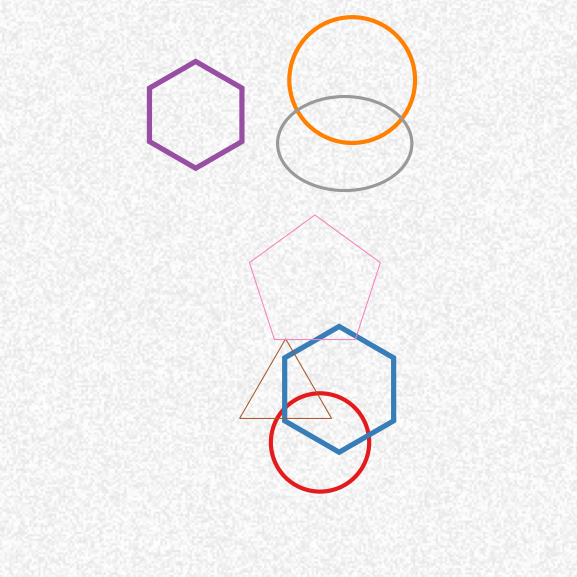[{"shape": "circle", "thickness": 2, "radius": 0.43, "center": [0.554, 0.233]}, {"shape": "hexagon", "thickness": 2.5, "radius": 0.54, "center": [0.587, 0.325]}, {"shape": "hexagon", "thickness": 2.5, "radius": 0.46, "center": [0.339, 0.8]}, {"shape": "circle", "thickness": 2, "radius": 0.54, "center": [0.61, 0.861]}, {"shape": "triangle", "thickness": 0.5, "radius": 0.46, "center": [0.495, 0.321]}, {"shape": "pentagon", "thickness": 0.5, "radius": 0.6, "center": [0.545, 0.508]}, {"shape": "oval", "thickness": 1.5, "radius": 0.58, "center": [0.597, 0.751]}]